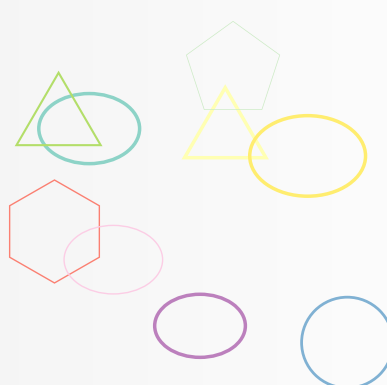[{"shape": "oval", "thickness": 2.5, "radius": 0.65, "center": [0.23, 0.666]}, {"shape": "triangle", "thickness": 2.5, "radius": 0.61, "center": [0.581, 0.651]}, {"shape": "hexagon", "thickness": 1, "radius": 0.67, "center": [0.141, 0.399]}, {"shape": "circle", "thickness": 2, "radius": 0.59, "center": [0.896, 0.11]}, {"shape": "triangle", "thickness": 1.5, "radius": 0.63, "center": [0.151, 0.686]}, {"shape": "oval", "thickness": 1, "radius": 0.64, "center": [0.293, 0.326]}, {"shape": "oval", "thickness": 2.5, "radius": 0.59, "center": [0.516, 0.154]}, {"shape": "pentagon", "thickness": 0.5, "radius": 0.63, "center": [0.601, 0.818]}, {"shape": "oval", "thickness": 2.5, "radius": 0.75, "center": [0.794, 0.595]}]